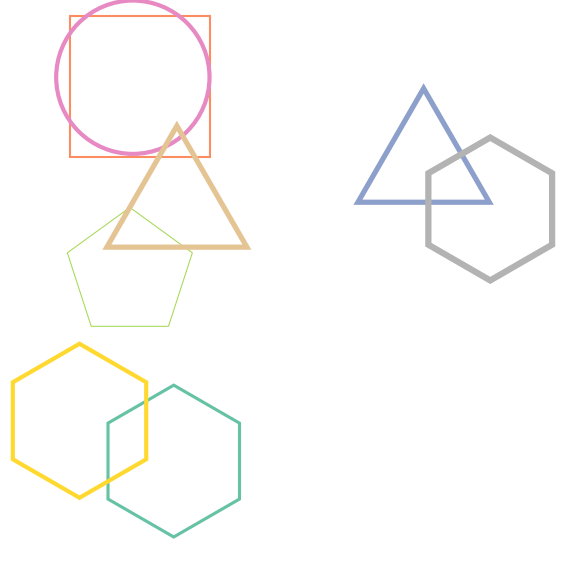[{"shape": "hexagon", "thickness": 1.5, "radius": 0.66, "center": [0.301, 0.201]}, {"shape": "square", "thickness": 1, "radius": 0.61, "center": [0.242, 0.85]}, {"shape": "triangle", "thickness": 2.5, "radius": 0.66, "center": [0.734, 0.715]}, {"shape": "circle", "thickness": 2, "radius": 0.66, "center": [0.23, 0.865]}, {"shape": "pentagon", "thickness": 0.5, "radius": 0.57, "center": [0.225, 0.526]}, {"shape": "hexagon", "thickness": 2, "radius": 0.67, "center": [0.138, 0.271]}, {"shape": "triangle", "thickness": 2.5, "radius": 0.7, "center": [0.306, 0.641]}, {"shape": "hexagon", "thickness": 3, "radius": 0.62, "center": [0.849, 0.637]}]